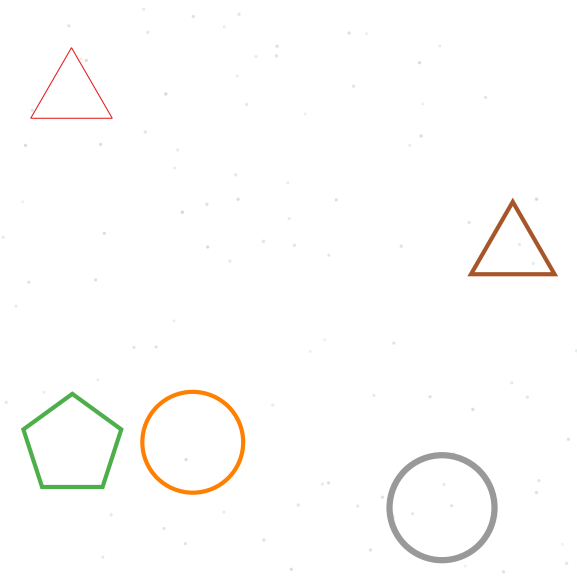[{"shape": "triangle", "thickness": 0.5, "radius": 0.41, "center": [0.124, 0.835]}, {"shape": "pentagon", "thickness": 2, "radius": 0.45, "center": [0.125, 0.228]}, {"shape": "circle", "thickness": 2, "radius": 0.44, "center": [0.334, 0.233]}, {"shape": "triangle", "thickness": 2, "radius": 0.42, "center": [0.888, 0.566]}, {"shape": "circle", "thickness": 3, "radius": 0.45, "center": [0.765, 0.12]}]